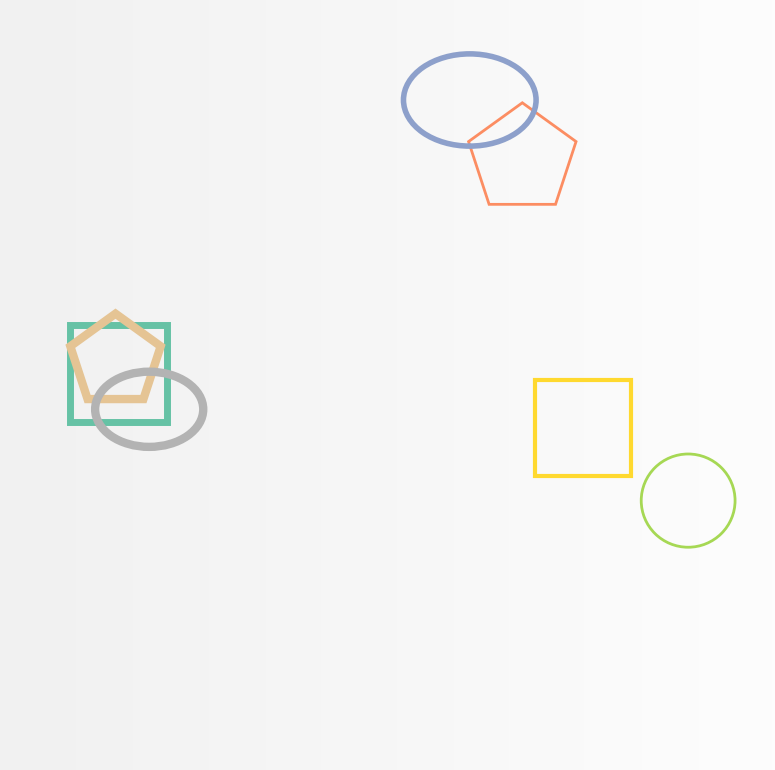[{"shape": "square", "thickness": 2.5, "radius": 0.31, "center": [0.153, 0.515]}, {"shape": "pentagon", "thickness": 1, "radius": 0.36, "center": [0.674, 0.794]}, {"shape": "oval", "thickness": 2, "radius": 0.43, "center": [0.606, 0.87]}, {"shape": "circle", "thickness": 1, "radius": 0.3, "center": [0.888, 0.35]}, {"shape": "square", "thickness": 1.5, "radius": 0.31, "center": [0.752, 0.444]}, {"shape": "pentagon", "thickness": 3, "radius": 0.31, "center": [0.149, 0.531]}, {"shape": "oval", "thickness": 3, "radius": 0.35, "center": [0.193, 0.468]}]